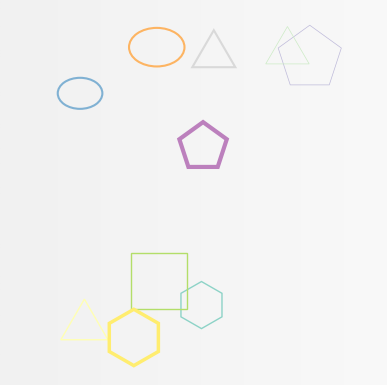[{"shape": "hexagon", "thickness": 1, "radius": 0.31, "center": [0.52, 0.208]}, {"shape": "triangle", "thickness": 1, "radius": 0.35, "center": [0.218, 0.153]}, {"shape": "pentagon", "thickness": 0.5, "radius": 0.43, "center": [0.799, 0.849]}, {"shape": "oval", "thickness": 1.5, "radius": 0.29, "center": [0.207, 0.758]}, {"shape": "oval", "thickness": 1.5, "radius": 0.36, "center": [0.405, 0.877]}, {"shape": "square", "thickness": 1, "radius": 0.36, "center": [0.41, 0.271]}, {"shape": "triangle", "thickness": 1.5, "radius": 0.32, "center": [0.552, 0.857]}, {"shape": "pentagon", "thickness": 3, "radius": 0.32, "center": [0.524, 0.618]}, {"shape": "triangle", "thickness": 0.5, "radius": 0.32, "center": [0.742, 0.866]}, {"shape": "hexagon", "thickness": 2.5, "radius": 0.37, "center": [0.345, 0.124]}]